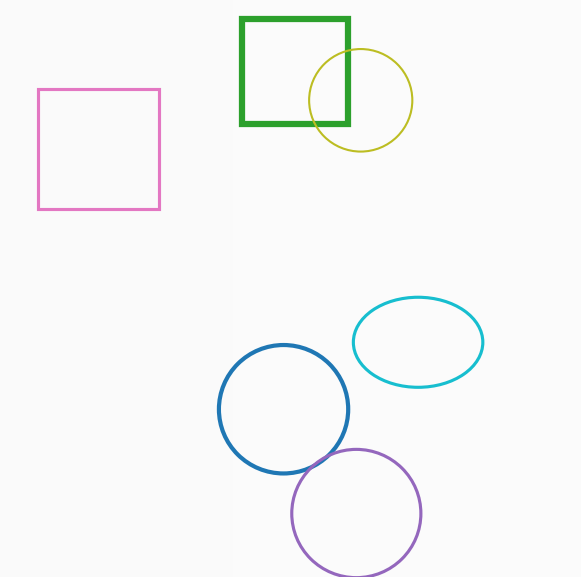[{"shape": "circle", "thickness": 2, "radius": 0.56, "center": [0.488, 0.29]}, {"shape": "square", "thickness": 3, "radius": 0.46, "center": [0.507, 0.875]}, {"shape": "circle", "thickness": 1.5, "radius": 0.56, "center": [0.613, 0.11]}, {"shape": "square", "thickness": 1.5, "radius": 0.52, "center": [0.169, 0.741]}, {"shape": "circle", "thickness": 1, "radius": 0.44, "center": [0.621, 0.825]}, {"shape": "oval", "thickness": 1.5, "radius": 0.56, "center": [0.719, 0.406]}]